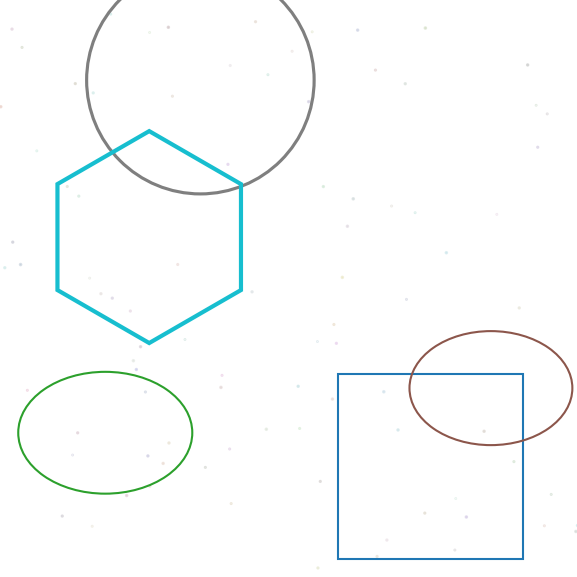[{"shape": "square", "thickness": 1, "radius": 0.8, "center": [0.745, 0.192]}, {"shape": "oval", "thickness": 1, "radius": 0.75, "center": [0.182, 0.25]}, {"shape": "oval", "thickness": 1, "radius": 0.71, "center": [0.85, 0.327]}, {"shape": "circle", "thickness": 1.5, "radius": 0.98, "center": [0.347, 0.86]}, {"shape": "hexagon", "thickness": 2, "radius": 0.92, "center": [0.258, 0.589]}]